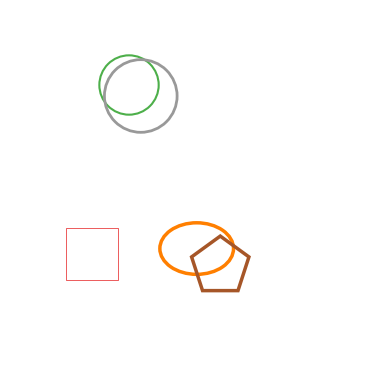[{"shape": "square", "thickness": 0.5, "radius": 0.34, "center": [0.238, 0.34]}, {"shape": "circle", "thickness": 1.5, "radius": 0.39, "center": [0.335, 0.779]}, {"shape": "oval", "thickness": 2.5, "radius": 0.48, "center": [0.511, 0.354]}, {"shape": "pentagon", "thickness": 2.5, "radius": 0.39, "center": [0.572, 0.308]}, {"shape": "circle", "thickness": 2, "radius": 0.47, "center": [0.366, 0.751]}]